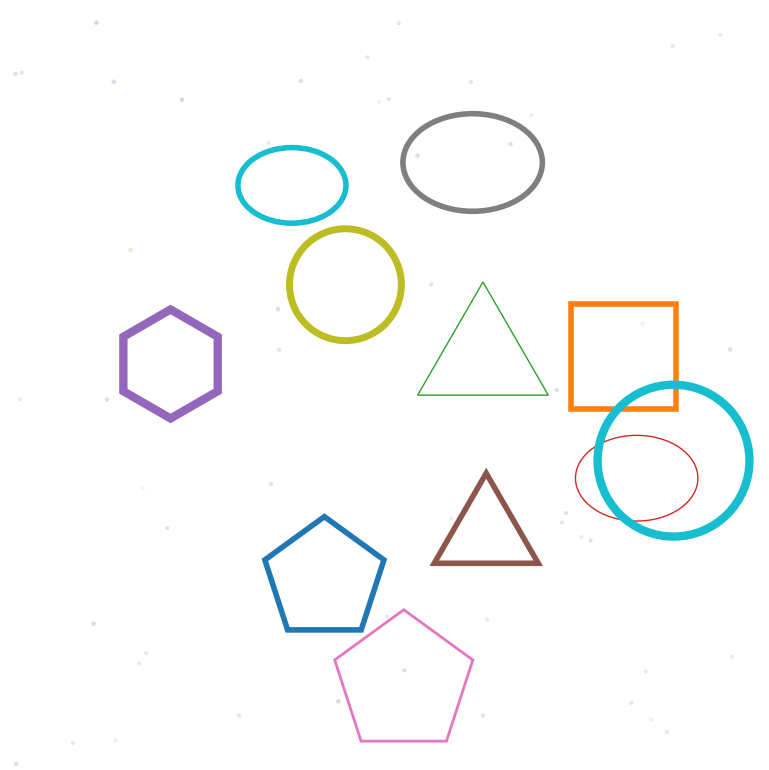[{"shape": "pentagon", "thickness": 2, "radius": 0.41, "center": [0.421, 0.248]}, {"shape": "square", "thickness": 2, "radius": 0.34, "center": [0.809, 0.537]}, {"shape": "triangle", "thickness": 0.5, "radius": 0.49, "center": [0.627, 0.536]}, {"shape": "oval", "thickness": 0.5, "radius": 0.4, "center": [0.827, 0.379]}, {"shape": "hexagon", "thickness": 3, "radius": 0.35, "center": [0.221, 0.527]}, {"shape": "triangle", "thickness": 2, "radius": 0.39, "center": [0.631, 0.307]}, {"shape": "pentagon", "thickness": 1, "radius": 0.47, "center": [0.524, 0.114]}, {"shape": "oval", "thickness": 2, "radius": 0.45, "center": [0.614, 0.789]}, {"shape": "circle", "thickness": 2.5, "radius": 0.36, "center": [0.449, 0.63]}, {"shape": "oval", "thickness": 2, "radius": 0.35, "center": [0.379, 0.759]}, {"shape": "circle", "thickness": 3, "radius": 0.49, "center": [0.875, 0.402]}]